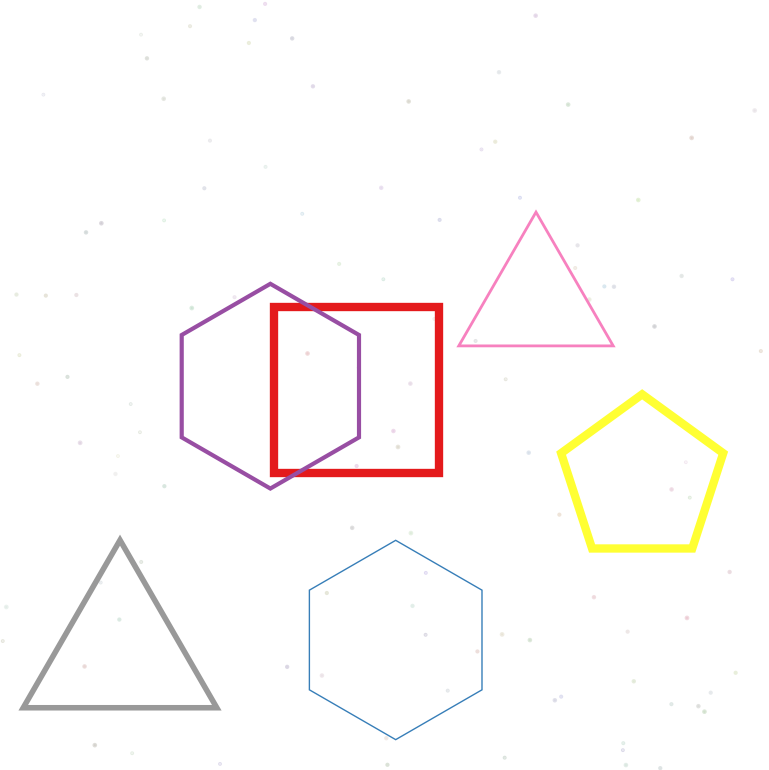[{"shape": "square", "thickness": 3, "radius": 0.54, "center": [0.463, 0.494]}, {"shape": "hexagon", "thickness": 0.5, "radius": 0.65, "center": [0.514, 0.169]}, {"shape": "hexagon", "thickness": 1.5, "radius": 0.66, "center": [0.351, 0.498]}, {"shape": "pentagon", "thickness": 3, "radius": 0.55, "center": [0.834, 0.377]}, {"shape": "triangle", "thickness": 1, "radius": 0.58, "center": [0.696, 0.609]}, {"shape": "triangle", "thickness": 2, "radius": 0.73, "center": [0.156, 0.153]}]